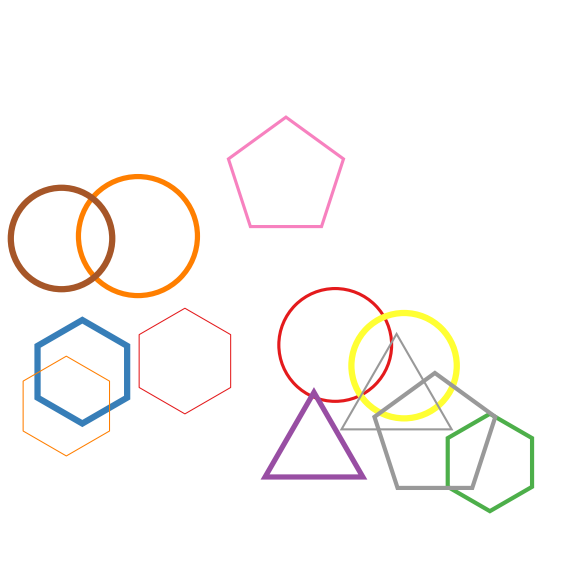[{"shape": "circle", "thickness": 1.5, "radius": 0.49, "center": [0.58, 0.402]}, {"shape": "hexagon", "thickness": 0.5, "radius": 0.46, "center": [0.32, 0.374]}, {"shape": "hexagon", "thickness": 3, "radius": 0.45, "center": [0.143, 0.355]}, {"shape": "hexagon", "thickness": 2, "radius": 0.42, "center": [0.848, 0.198]}, {"shape": "triangle", "thickness": 2.5, "radius": 0.49, "center": [0.544, 0.222]}, {"shape": "circle", "thickness": 2.5, "radius": 0.52, "center": [0.239, 0.59]}, {"shape": "hexagon", "thickness": 0.5, "radius": 0.43, "center": [0.115, 0.296]}, {"shape": "circle", "thickness": 3, "radius": 0.46, "center": [0.7, 0.366]}, {"shape": "circle", "thickness": 3, "radius": 0.44, "center": [0.107, 0.586]}, {"shape": "pentagon", "thickness": 1.5, "radius": 0.52, "center": [0.495, 0.692]}, {"shape": "pentagon", "thickness": 2, "radius": 0.55, "center": [0.753, 0.243]}, {"shape": "triangle", "thickness": 1, "radius": 0.55, "center": [0.687, 0.311]}]